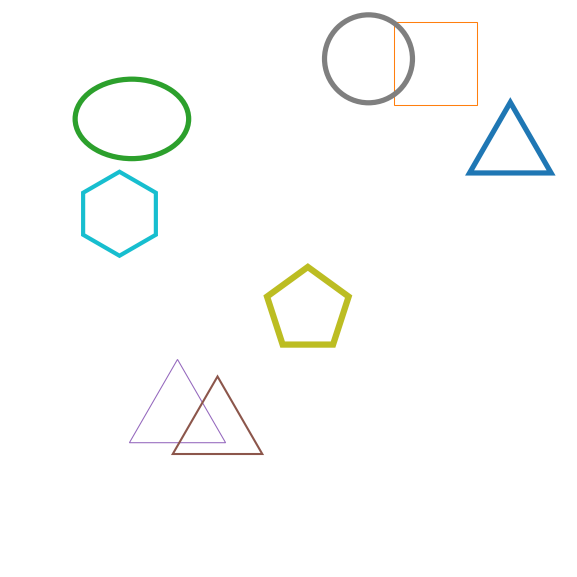[{"shape": "triangle", "thickness": 2.5, "radius": 0.41, "center": [0.884, 0.74]}, {"shape": "square", "thickness": 0.5, "radius": 0.36, "center": [0.755, 0.889]}, {"shape": "oval", "thickness": 2.5, "radius": 0.49, "center": [0.228, 0.793]}, {"shape": "triangle", "thickness": 0.5, "radius": 0.48, "center": [0.307, 0.281]}, {"shape": "triangle", "thickness": 1, "radius": 0.45, "center": [0.377, 0.258]}, {"shape": "circle", "thickness": 2.5, "radius": 0.38, "center": [0.638, 0.897]}, {"shape": "pentagon", "thickness": 3, "radius": 0.37, "center": [0.533, 0.463]}, {"shape": "hexagon", "thickness": 2, "radius": 0.36, "center": [0.207, 0.629]}]